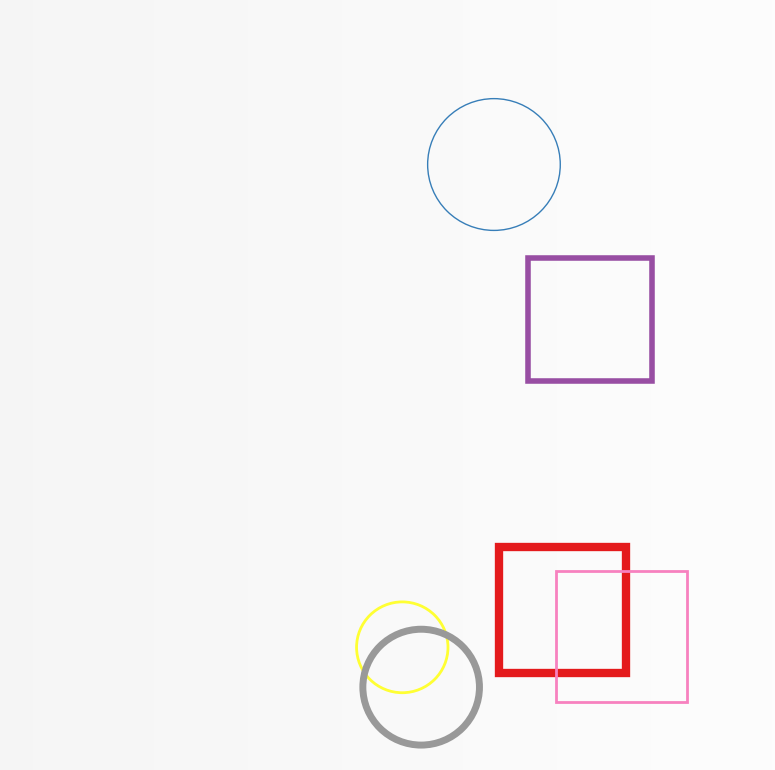[{"shape": "square", "thickness": 3, "radius": 0.41, "center": [0.726, 0.208]}, {"shape": "circle", "thickness": 0.5, "radius": 0.43, "center": [0.637, 0.786]}, {"shape": "square", "thickness": 2, "radius": 0.4, "center": [0.761, 0.585]}, {"shape": "circle", "thickness": 1, "radius": 0.29, "center": [0.519, 0.159]}, {"shape": "square", "thickness": 1, "radius": 0.42, "center": [0.802, 0.174]}, {"shape": "circle", "thickness": 2.5, "radius": 0.38, "center": [0.543, 0.108]}]